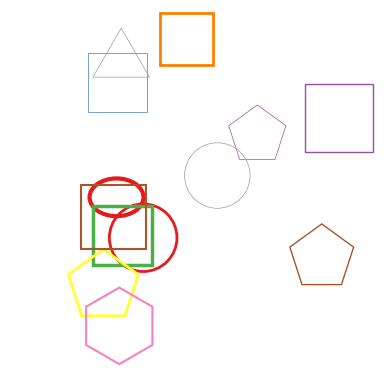[{"shape": "oval", "thickness": 3, "radius": 0.35, "center": [0.303, 0.487]}, {"shape": "circle", "thickness": 2, "radius": 0.44, "center": [0.372, 0.383]}, {"shape": "square", "thickness": 0.5, "radius": 0.38, "center": [0.306, 0.785]}, {"shape": "square", "thickness": 2.5, "radius": 0.38, "center": [0.317, 0.388]}, {"shape": "square", "thickness": 1, "radius": 0.44, "center": [0.88, 0.693]}, {"shape": "pentagon", "thickness": 0.5, "radius": 0.39, "center": [0.668, 0.649]}, {"shape": "square", "thickness": 2, "radius": 0.34, "center": [0.485, 0.899]}, {"shape": "pentagon", "thickness": 2, "radius": 0.48, "center": [0.268, 0.257]}, {"shape": "square", "thickness": 1.5, "radius": 0.42, "center": [0.294, 0.436]}, {"shape": "pentagon", "thickness": 1, "radius": 0.44, "center": [0.836, 0.331]}, {"shape": "hexagon", "thickness": 1.5, "radius": 0.5, "center": [0.31, 0.154]}, {"shape": "circle", "thickness": 0.5, "radius": 0.43, "center": [0.565, 0.544]}, {"shape": "triangle", "thickness": 0.5, "radius": 0.42, "center": [0.315, 0.842]}]